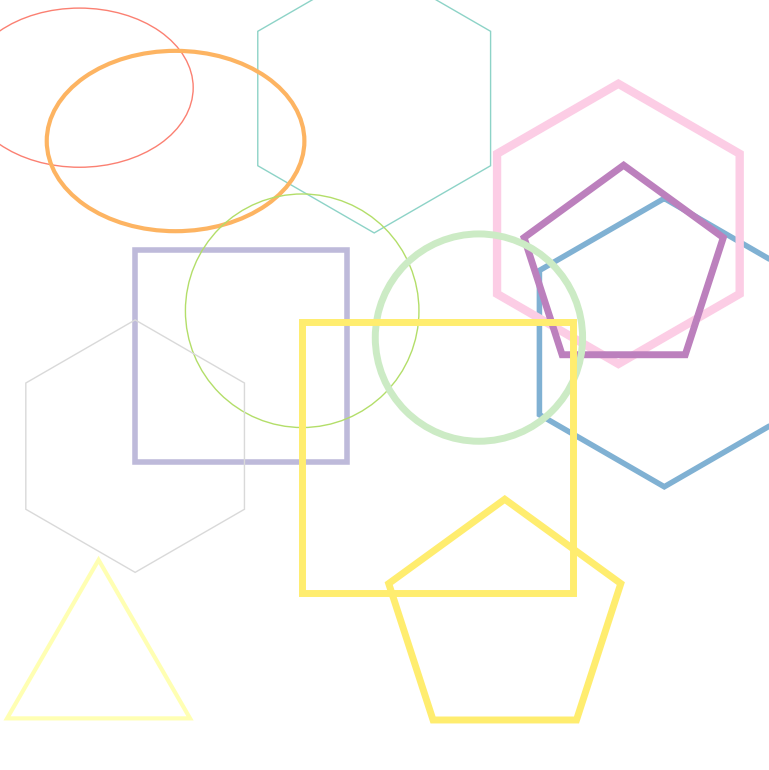[{"shape": "hexagon", "thickness": 0.5, "radius": 0.87, "center": [0.486, 0.872]}, {"shape": "triangle", "thickness": 1.5, "radius": 0.69, "center": [0.128, 0.136]}, {"shape": "square", "thickness": 2, "radius": 0.69, "center": [0.313, 0.538]}, {"shape": "oval", "thickness": 0.5, "radius": 0.74, "center": [0.103, 0.886]}, {"shape": "hexagon", "thickness": 2, "radius": 0.94, "center": [0.863, 0.555]}, {"shape": "oval", "thickness": 1.5, "radius": 0.84, "center": [0.228, 0.817]}, {"shape": "circle", "thickness": 0.5, "radius": 0.76, "center": [0.392, 0.596]}, {"shape": "hexagon", "thickness": 3, "radius": 0.91, "center": [0.803, 0.709]}, {"shape": "hexagon", "thickness": 0.5, "radius": 0.82, "center": [0.175, 0.421]}, {"shape": "pentagon", "thickness": 2.5, "radius": 0.68, "center": [0.81, 0.649]}, {"shape": "circle", "thickness": 2.5, "radius": 0.67, "center": [0.622, 0.562]}, {"shape": "pentagon", "thickness": 2.5, "radius": 0.79, "center": [0.656, 0.193]}, {"shape": "square", "thickness": 2.5, "radius": 0.88, "center": [0.568, 0.406]}]